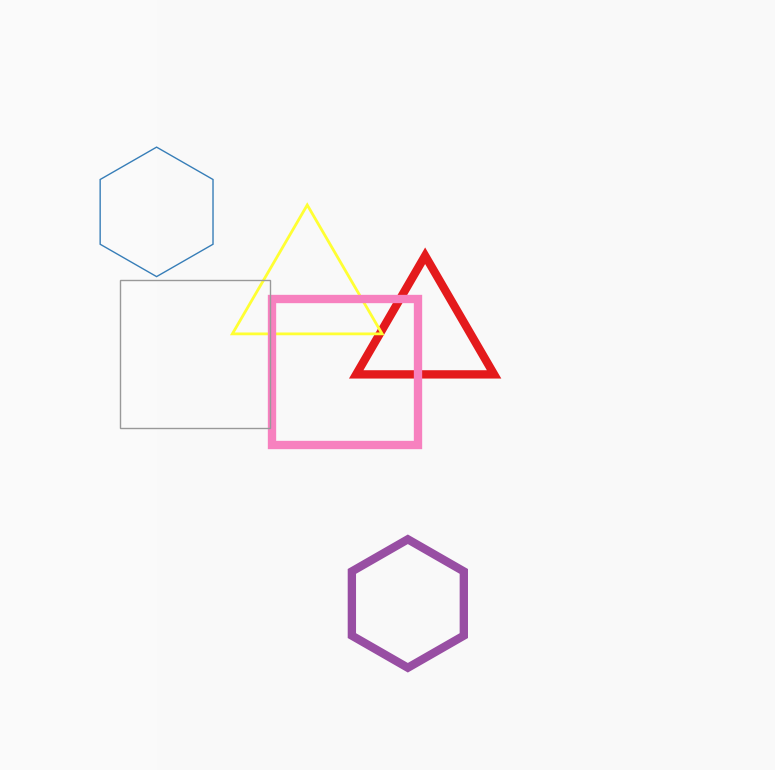[{"shape": "triangle", "thickness": 3, "radius": 0.51, "center": [0.549, 0.565]}, {"shape": "hexagon", "thickness": 0.5, "radius": 0.42, "center": [0.202, 0.725]}, {"shape": "hexagon", "thickness": 3, "radius": 0.42, "center": [0.526, 0.216]}, {"shape": "triangle", "thickness": 1, "radius": 0.56, "center": [0.396, 0.622]}, {"shape": "square", "thickness": 3, "radius": 0.47, "center": [0.445, 0.517]}, {"shape": "square", "thickness": 0.5, "radius": 0.48, "center": [0.251, 0.54]}]